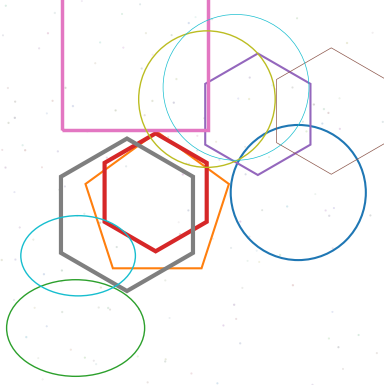[{"shape": "circle", "thickness": 1.5, "radius": 0.88, "center": [0.775, 0.5]}, {"shape": "pentagon", "thickness": 1.5, "radius": 0.98, "center": [0.408, 0.462]}, {"shape": "oval", "thickness": 1, "radius": 0.9, "center": [0.196, 0.148]}, {"shape": "hexagon", "thickness": 3, "radius": 0.77, "center": [0.404, 0.5]}, {"shape": "hexagon", "thickness": 1.5, "radius": 0.79, "center": [0.67, 0.703]}, {"shape": "hexagon", "thickness": 0.5, "radius": 0.82, "center": [0.861, 0.712]}, {"shape": "square", "thickness": 2.5, "radius": 0.95, "center": [0.351, 0.852]}, {"shape": "hexagon", "thickness": 3, "radius": 0.99, "center": [0.33, 0.442]}, {"shape": "circle", "thickness": 1, "radius": 0.89, "center": [0.538, 0.743]}, {"shape": "circle", "thickness": 0.5, "radius": 0.95, "center": [0.613, 0.773]}, {"shape": "oval", "thickness": 1, "radius": 0.74, "center": [0.203, 0.336]}]